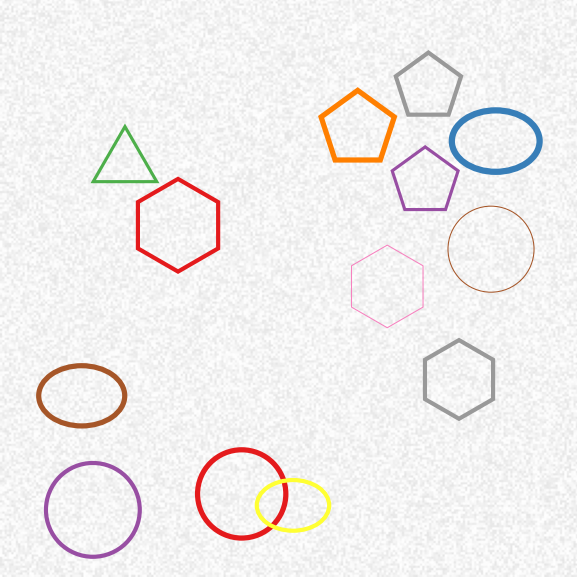[{"shape": "hexagon", "thickness": 2, "radius": 0.4, "center": [0.308, 0.609]}, {"shape": "circle", "thickness": 2.5, "radius": 0.38, "center": [0.419, 0.144]}, {"shape": "oval", "thickness": 3, "radius": 0.38, "center": [0.858, 0.755]}, {"shape": "triangle", "thickness": 1.5, "radius": 0.32, "center": [0.216, 0.716]}, {"shape": "pentagon", "thickness": 1.5, "radius": 0.3, "center": [0.736, 0.685]}, {"shape": "circle", "thickness": 2, "radius": 0.41, "center": [0.161, 0.116]}, {"shape": "pentagon", "thickness": 2.5, "radius": 0.33, "center": [0.619, 0.776]}, {"shape": "oval", "thickness": 2, "radius": 0.31, "center": [0.507, 0.124]}, {"shape": "circle", "thickness": 0.5, "radius": 0.37, "center": [0.85, 0.568]}, {"shape": "oval", "thickness": 2.5, "radius": 0.37, "center": [0.142, 0.314]}, {"shape": "hexagon", "thickness": 0.5, "radius": 0.36, "center": [0.671, 0.503]}, {"shape": "pentagon", "thickness": 2, "radius": 0.3, "center": [0.742, 0.849]}, {"shape": "hexagon", "thickness": 2, "radius": 0.34, "center": [0.795, 0.342]}]